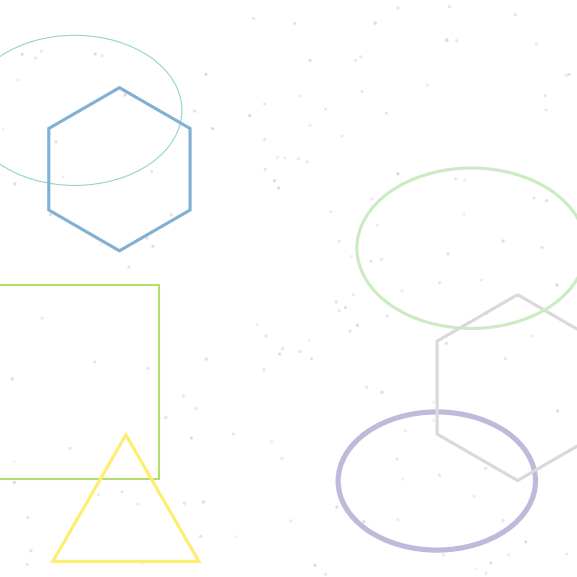[{"shape": "oval", "thickness": 0.5, "radius": 0.93, "center": [0.129, 0.808]}, {"shape": "oval", "thickness": 2.5, "radius": 0.85, "center": [0.756, 0.166]}, {"shape": "hexagon", "thickness": 1.5, "radius": 0.71, "center": [0.207, 0.706]}, {"shape": "square", "thickness": 1, "radius": 0.84, "center": [0.108, 0.338]}, {"shape": "hexagon", "thickness": 1.5, "radius": 0.8, "center": [0.896, 0.328]}, {"shape": "oval", "thickness": 1.5, "radius": 0.99, "center": [0.816, 0.569]}, {"shape": "triangle", "thickness": 1.5, "radius": 0.73, "center": [0.218, 0.1]}]